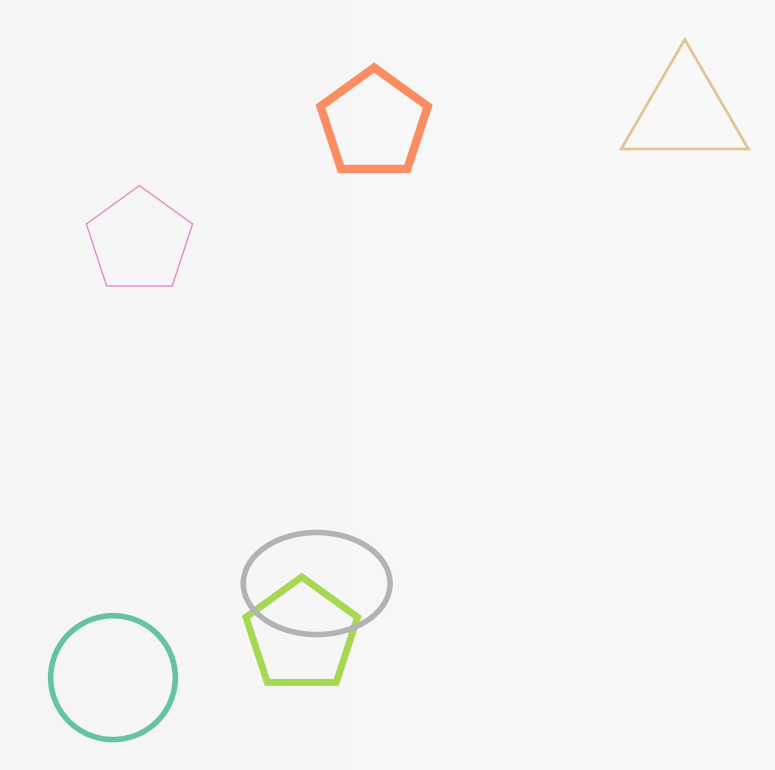[{"shape": "circle", "thickness": 2, "radius": 0.4, "center": [0.146, 0.12]}, {"shape": "pentagon", "thickness": 3, "radius": 0.36, "center": [0.483, 0.839]}, {"shape": "pentagon", "thickness": 0.5, "radius": 0.36, "center": [0.18, 0.687]}, {"shape": "pentagon", "thickness": 2.5, "radius": 0.38, "center": [0.389, 0.175]}, {"shape": "triangle", "thickness": 1, "radius": 0.47, "center": [0.884, 0.854]}, {"shape": "oval", "thickness": 2, "radius": 0.47, "center": [0.409, 0.242]}]